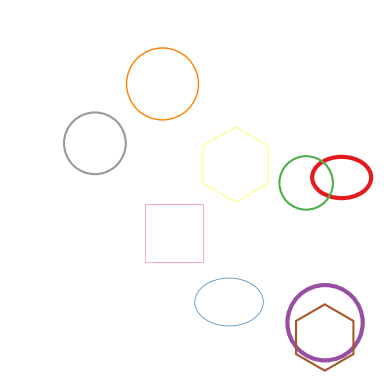[{"shape": "oval", "thickness": 3, "radius": 0.38, "center": [0.887, 0.539]}, {"shape": "oval", "thickness": 0.5, "radius": 0.44, "center": [0.595, 0.216]}, {"shape": "circle", "thickness": 1.5, "radius": 0.35, "center": [0.795, 0.525]}, {"shape": "circle", "thickness": 3, "radius": 0.49, "center": [0.844, 0.162]}, {"shape": "circle", "thickness": 1, "radius": 0.47, "center": [0.422, 0.782]}, {"shape": "hexagon", "thickness": 0.5, "radius": 0.49, "center": [0.612, 0.573]}, {"shape": "hexagon", "thickness": 1.5, "radius": 0.43, "center": [0.844, 0.123]}, {"shape": "square", "thickness": 0.5, "radius": 0.38, "center": [0.451, 0.394]}, {"shape": "circle", "thickness": 1.5, "radius": 0.4, "center": [0.246, 0.628]}]